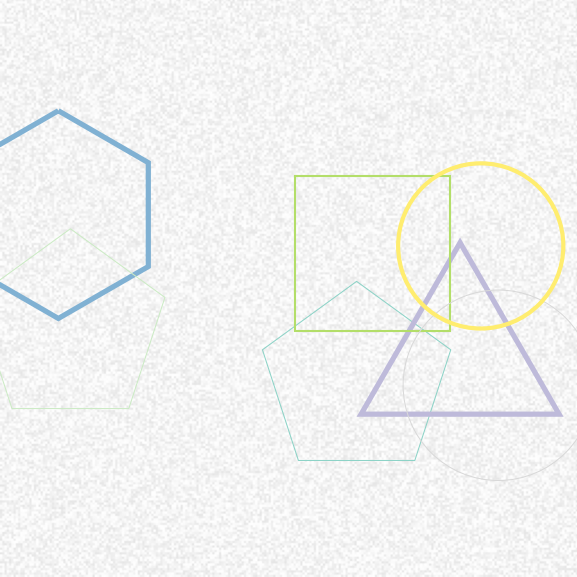[{"shape": "pentagon", "thickness": 0.5, "radius": 0.86, "center": [0.617, 0.34]}, {"shape": "triangle", "thickness": 2.5, "radius": 0.99, "center": [0.797, 0.381]}, {"shape": "hexagon", "thickness": 2.5, "radius": 0.9, "center": [0.101, 0.628]}, {"shape": "square", "thickness": 1, "radius": 0.67, "center": [0.645, 0.56]}, {"shape": "circle", "thickness": 0.5, "radius": 0.82, "center": [0.863, 0.332]}, {"shape": "pentagon", "thickness": 0.5, "radius": 0.86, "center": [0.122, 0.431]}, {"shape": "circle", "thickness": 2, "radius": 0.72, "center": [0.832, 0.573]}]